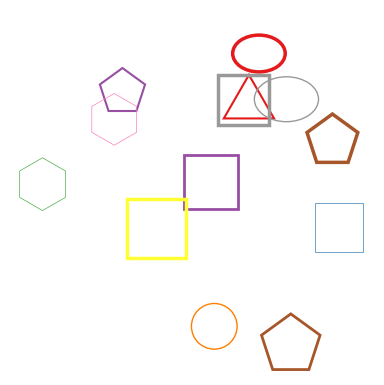[{"shape": "oval", "thickness": 2.5, "radius": 0.34, "center": [0.673, 0.861]}, {"shape": "triangle", "thickness": 1.5, "radius": 0.38, "center": [0.647, 0.73]}, {"shape": "square", "thickness": 0.5, "radius": 0.32, "center": [0.88, 0.409]}, {"shape": "hexagon", "thickness": 0.5, "radius": 0.34, "center": [0.111, 0.522]}, {"shape": "pentagon", "thickness": 1.5, "radius": 0.31, "center": [0.318, 0.762]}, {"shape": "square", "thickness": 2, "radius": 0.35, "center": [0.548, 0.527]}, {"shape": "circle", "thickness": 1, "radius": 0.3, "center": [0.557, 0.152]}, {"shape": "square", "thickness": 2.5, "radius": 0.38, "center": [0.407, 0.407]}, {"shape": "pentagon", "thickness": 2.5, "radius": 0.35, "center": [0.863, 0.634]}, {"shape": "pentagon", "thickness": 2, "radius": 0.4, "center": [0.755, 0.105]}, {"shape": "hexagon", "thickness": 0.5, "radius": 0.34, "center": [0.297, 0.69]}, {"shape": "square", "thickness": 2.5, "radius": 0.33, "center": [0.633, 0.741]}, {"shape": "oval", "thickness": 1, "radius": 0.42, "center": [0.744, 0.742]}]